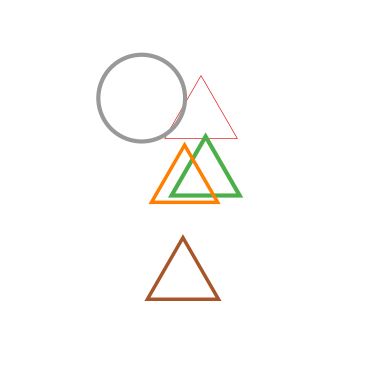[{"shape": "triangle", "thickness": 0.5, "radius": 0.55, "center": [0.522, 0.695]}, {"shape": "triangle", "thickness": 3, "radius": 0.51, "center": [0.534, 0.543]}, {"shape": "triangle", "thickness": 2.5, "radius": 0.5, "center": [0.479, 0.524]}, {"shape": "triangle", "thickness": 2.5, "radius": 0.53, "center": [0.475, 0.276]}, {"shape": "circle", "thickness": 3, "radius": 0.56, "center": [0.368, 0.745]}]